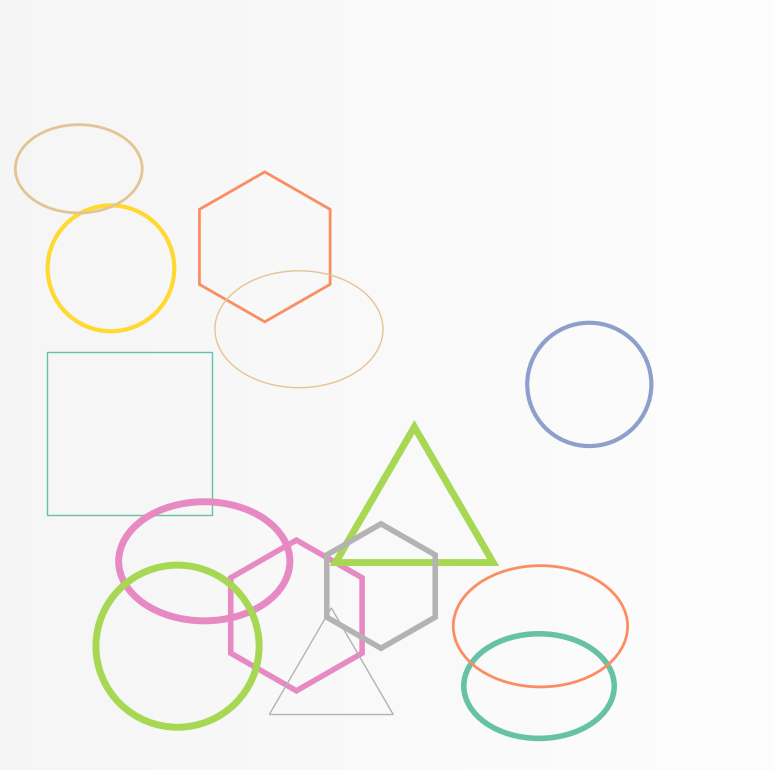[{"shape": "square", "thickness": 0.5, "radius": 0.53, "center": [0.167, 0.437]}, {"shape": "oval", "thickness": 2, "radius": 0.49, "center": [0.695, 0.109]}, {"shape": "hexagon", "thickness": 1, "radius": 0.49, "center": [0.342, 0.679]}, {"shape": "oval", "thickness": 1, "radius": 0.56, "center": [0.697, 0.187]}, {"shape": "circle", "thickness": 1.5, "radius": 0.4, "center": [0.76, 0.501]}, {"shape": "hexagon", "thickness": 2, "radius": 0.49, "center": [0.382, 0.201]}, {"shape": "oval", "thickness": 2.5, "radius": 0.55, "center": [0.264, 0.271]}, {"shape": "circle", "thickness": 2.5, "radius": 0.53, "center": [0.229, 0.161]}, {"shape": "triangle", "thickness": 2.5, "radius": 0.59, "center": [0.535, 0.328]}, {"shape": "circle", "thickness": 1.5, "radius": 0.41, "center": [0.143, 0.652]}, {"shape": "oval", "thickness": 0.5, "radius": 0.54, "center": [0.386, 0.572]}, {"shape": "oval", "thickness": 1, "radius": 0.41, "center": [0.102, 0.781]}, {"shape": "triangle", "thickness": 0.5, "radius": 0.46, "center": [0.427, 0.118]}, {"shape": "hexagon", "thickness": 2, "radius": 0.4, "center": [0.492, 0.239]}]